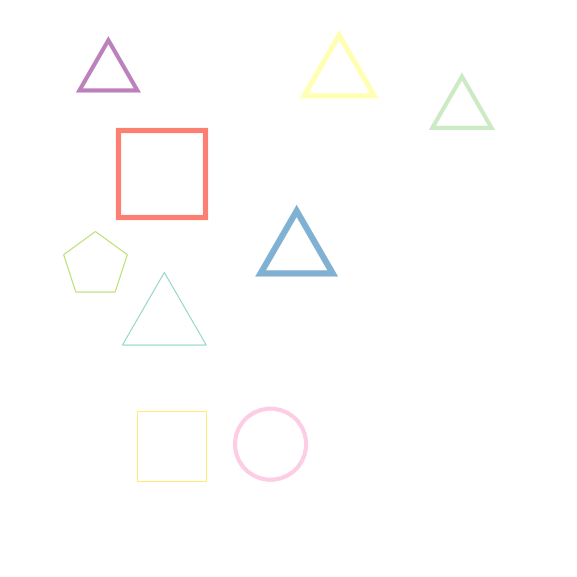[{"shape": "triangle", "thickness": 0.5, "radius": 0.42, "center": [0.285, 0.444]}, {"shape": "triangle", "thickness": 2.5, "radius": 0.35, "center": [0.587, 0.868]}, {"shape": "square", "thickness": 2.5, "radius": 0.38, "center": [0.279, 0.699]}, {"shape": "triangle", "thickness": 3, "radius": 0.36, "center": [0.514, 0.562]}, {"shape": "pentagon", "thickness": 0.5, "radius": 0.29, "center": [0.165, 0.54]}, {"shape": "circle", "thickness": 2, "radius": 0.31, "center": [0.469, 0.23]}, {"shape": "triangle", "thickness": 2, "radius": 0.29, "center": [0.188, 0.871]}, {"shape": "triangle", "thickness": 2, "radius": 0.3, "center": [0.8, 0.807]}, {"shape": "square", "thickness": 0.5, "radius": 0.3, "center": [0.297, 0.227]}]